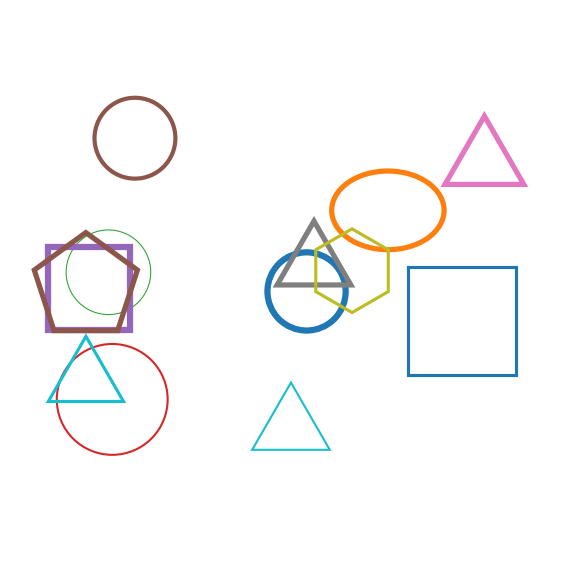[{"shape": "circle", "thickness": 3, "radius": 0.34, "center": [0.531, 0.494]}, {"shape": "square", "thickness": 1.5, "radius": 0.47, "center": [0.801, 0.444]}, {"shape": "oval", "thickness": 2.5, "radius": 0.49, "center": [0.672, 0.635]}, {"shape": "circle", "thickness": 0.5, "radius": 0.37, "center": [0.188, 0.528]}, {"shape": "circle", "thickness": 1, "radius": 0.48, "center": [0.194, 0.308]}, {"shape": "square", "thickness": 3, "radius": 0.36, "center": [0.154, 0.5]}, {"shape": "pentagon", "thickness": 2.5, "radius": 0.47, "center": [0.149, 0.503]}, {"shape": "circle", "thickness": 2, "radius": 0.35, "center": [0.234, 0.76]}, {"shape": "triangle", "thickness": 2.5, "radius": 0.39, "center": [0.839, 0.719]}, {"shape": "triangle", "thickness": 2.5, "radius": 0.37, "center": [0.544, 0.543]}, {"shape": "hexagon", "thickness": 1.5, "radius": 0.36, "center": [0.61, 0.53]}, {"shape": "triangle", "thickness": 1, "radius": 0.39, "center": [0.504, 0.259]}, {"shape": "triangle", "thickness": 1.5, "radius": 0.38, "center": [0.149, 0.342]}]